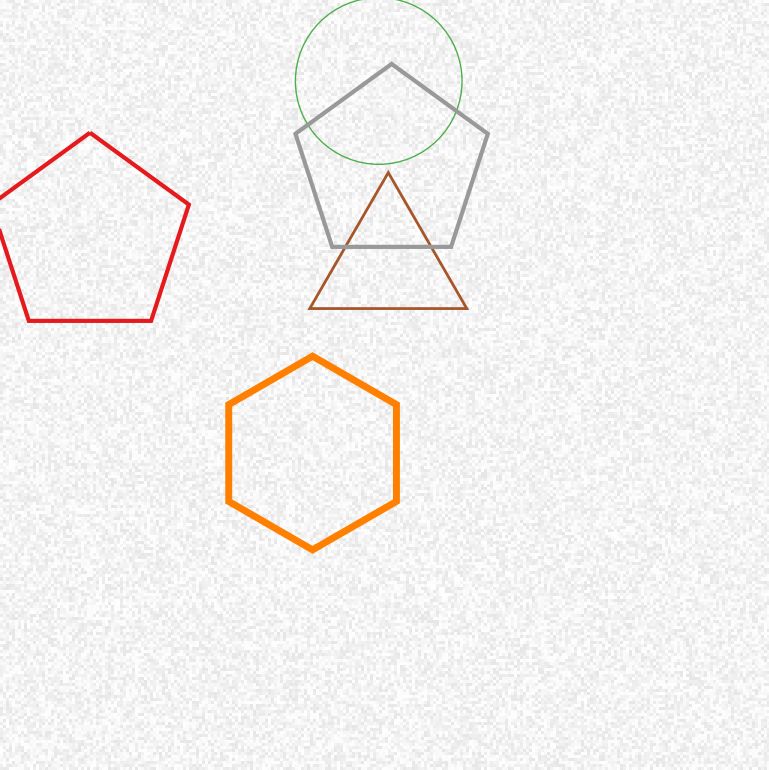[{"shape": "pentagon", "thickness": 1.5, "radius": 0.68, "center": [0.117, 0.693]}, {"shape": "circle", "thickness": 0.5, "radius": 0.54, "center": [0.492, 0.895]}, {"shape": "hexagon", "thickness": 2.5, "radius": 0.63, "center": [0.406, 0.412]}, {"shape": "triangle", "thickness": 1, "radius": 0.59, "center": [0.504, 0.658]}, {"shape": "pentagon", "thickness": 1.5, "radius": 0.66, "center": [0.509, 0.786]}]